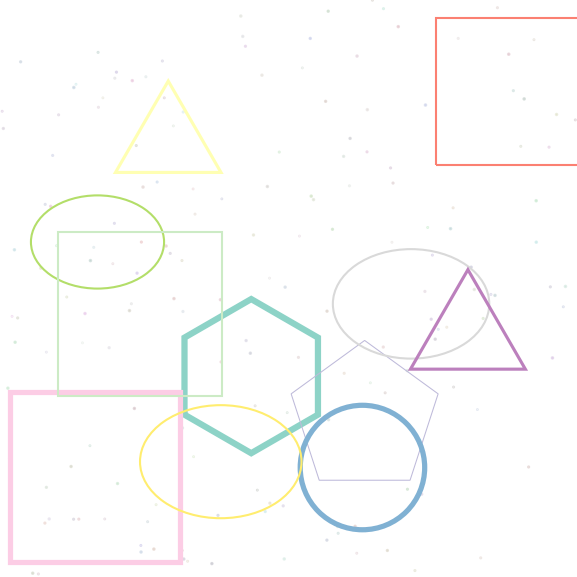[{"shape": "hexagon", "thickness": 3, "radius": 0.67, "center": [0.435, 0.348]}, {"shape": "triangle", "thickness": 1.5, "radius": 0.53, "center": [0.291, 0.753]}, {"shape": "pentagon", "thickness": 0.5, "radius": 0.67, "center": [0.631, 0.276]}, {"shape": "square", "thickness": 1, "radius": 0.64, "center": [0.882, 0.841]}, {"shape": "circle", "thickness": 2.5, "radius": 0.54, "center": [0.628, 0.19]}, {"shape": "oval", "thickness": 1, "radius": 0.58, "center": [0.169, 0.58]}, {"shape": "square", "thickness": 2.5, "radius": 0.73, "center": [0.165, 0.173]}, {"shape": "oval", "thickness": 1, "radius": 0.68, "center": [0.712, 0.473]}, {"shape": "triangle", "thickness": 1.5, "radius": 0.57, "center": [0.81, 0.417]}, {"shape": "square", "thickness": 1, "radius": 0.71, "center": [0.242, 0.455]}, {"shape": "oval", "thickness": 1, "radius": 0.7, "center": [0.382, 0.2]}]